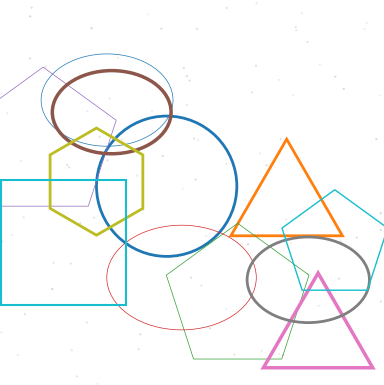[{"shape": "oval", "thickness": 0.5, "radius": 0.86, "center": [0.278, 0.74]}, {"shape": "circle", "thickness": 2, "radius": 0.91, "center": [0.433, 0.516]}, {"shape": "triangle", "thickness": 2, "radius": 0.84, "center": [0.745, 0.471]}, {"shape": "pentagon", "thickness": 0.5, "radius": 0.97, "center": [0.617, 0.225]}, {"shape": "oval", "thickness": 0.5, "radius": 0.97, "center": [0.472, 0.279]}, {"shape": "pentagon", "thickness": 0.5, "radius": 1.0, "center": [0.112, 0.626]}, {"shape": "oval", "thickness": 2.5, "radius": 0.77, "center": [0.29, 0.709]}, {"shape": "triangle", "thickness": 2.5, "radius": 0.82, "center": [0.826, 0.127]}, {"shape": "oval", "thickness": 2, "radius": 0.79, "center": [0.801, 0.273]}, {"shape": "hexagon", "thickness": 2, "radius": 0.7, "center": [0.251, 0.528]}, {"shape": "square", "thickness": 1.5, "radius": 0.81, "center": [0.165, 0.37]}, {"shape": "pentagon", "thickness": 1, "radius": 0.72, "center": [0.87, 0.363]}]